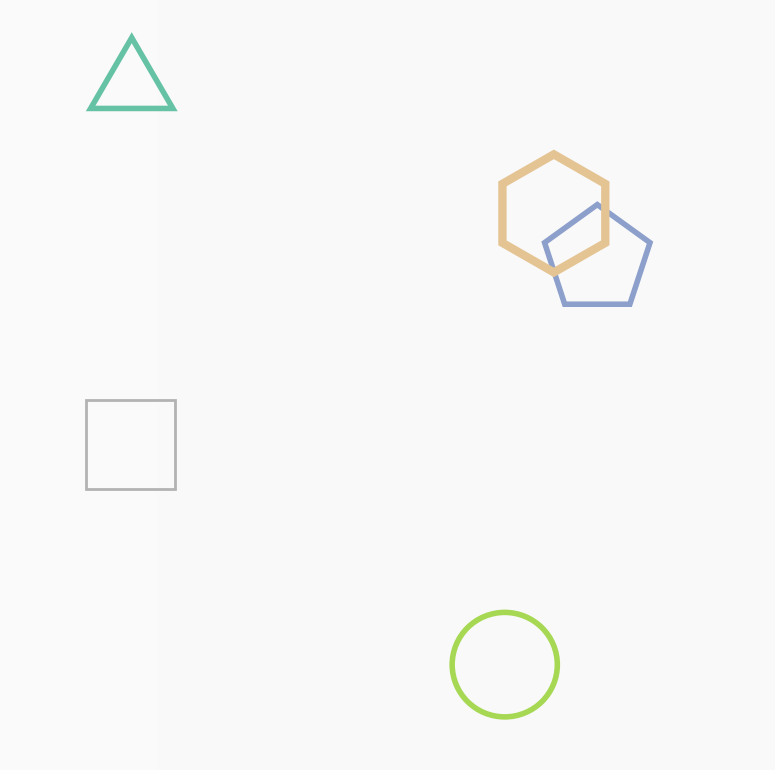[{"shape": "triangle", "thickness": 2, "radius": 0.31, "center": [0.17, 0.89]}, {"shape": "pentagon", "thickness": 2, "radius": 0.36, "center": [0.771, 0.663]}, {"shape": "circle", "thickness": 2, "radius": 0.34, "center": [0.651, 0.137]}, {"shape": "hexagon", "thickness": 3, "radius": 0.38, "center": [0.715, 0.723]}, {"shape": "square", "thickness": 1, "radius": 0.29, "center": [0.169, 0.423]}]